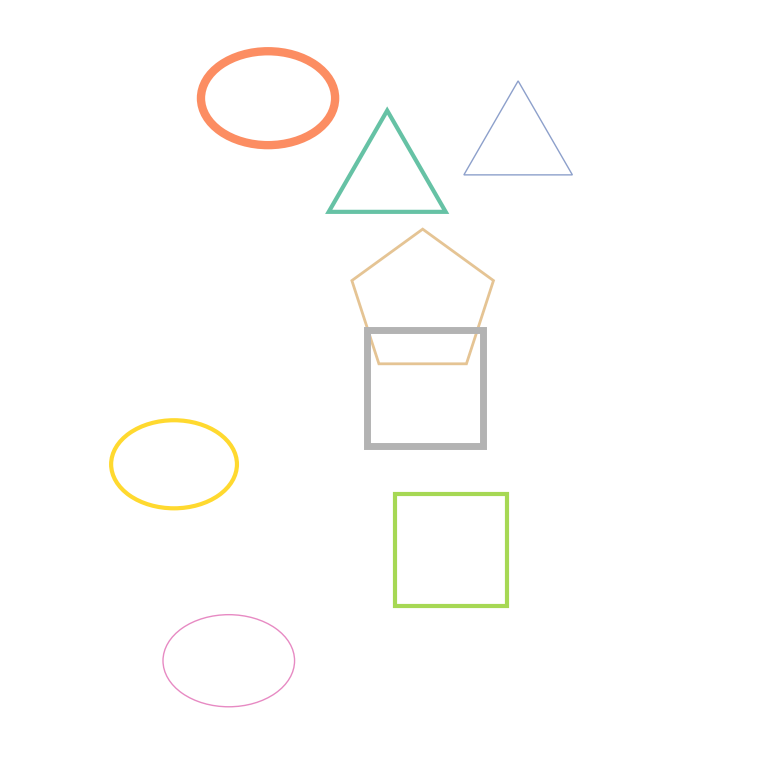[{"shape": "triangle", "thickness": 1.5, "radius": 0.44, "center": [0.503, 0.769]}, {"shape": "oval", "thickness": 3, "radius": 0.44, "center": [0.348, 0.872]}, {"shape": "triangle", "thickness": 0.5, "radius": 0.41, "center": [0.673, 0.814]}, {"shape": "oval", "thickness": 0.5, "radius": 0.43, "center": [0.297, 0.142]}, {"shape": "square", "thickness": 1.5, "radius": 0.36, "center": [0.585, 0.286]}, {"shape": "oval", "thickness": 1.5, "radius": 0.41, "center": [0.226, 0.397]}, {"shape": "pentagon", "thickness": 1, "radius": 0.48, "center": [0.549, 0.606]}, {"shape": "square", "thickness": 2.5, "radius": 0.38, "center": [0.552, 0.497]}]